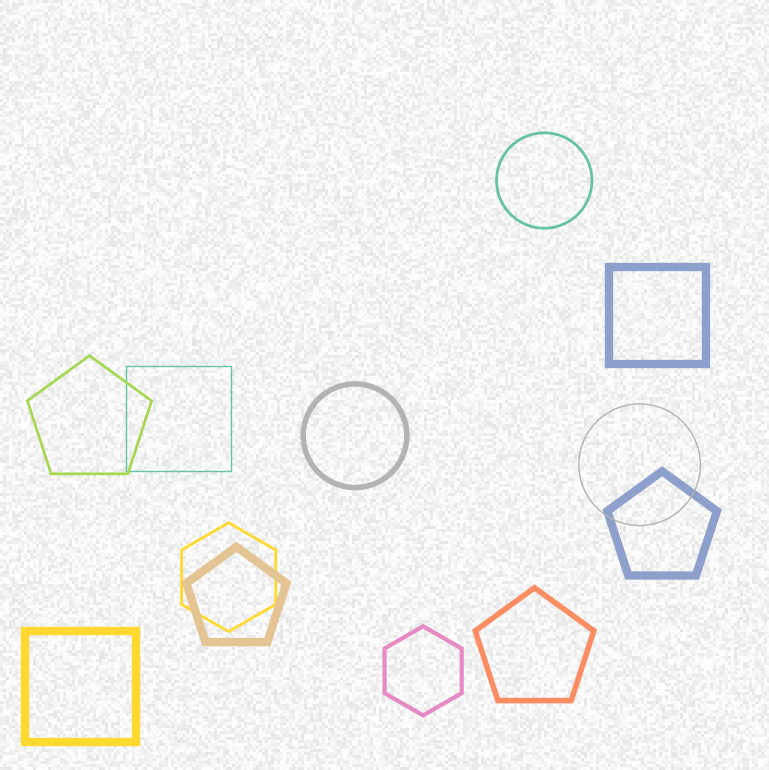[{"shape": "circle", "thickness": 1, "radius": 0.31, "center": [0.707, 0.766]}, {"shape": "square", "thickness": 0.5, "radius": 0.34, "center": [0.232, 0.456]}, {"shape": "pentagon", "thickness": 2, "radius": 0.4, "center": [0.694, 0.156]}, {"shape": "pentagon", "thickness": 3, "radius": 0.37, "center": [0.86, 0.313]}, {"shape": "square", "thickness": 3, "radius": 0.31, "center": [0.854, 0.59]}, {"shape": "hexagon", "thickness": 1.5, "radius": 0.29, "center": [0.55, 0.129]}, {"shape": "pentagon", "thickness": 1, "radius": 0.42, "center": [0.116, 0.453]}, {"shape": "square", "thickness": 3, "radius": 0.36, "center": [0.104, 0.108]}, {"shape": "hexagon", "thickness": 1, "radius": 0.35, "center": [0.297, 0.25]}, {"shape": "pentagon", "thickness": 3, "radius": 0.34, "center": [0.307, 0.221]}, {"shape": "circle", "thickness": 0.5, "radius": 0.39, "center": [0.831, 0.396]}, {"shape": "circle", "thickness": 2, "radius": 0.34, "center": [0.461, 0.434]}]